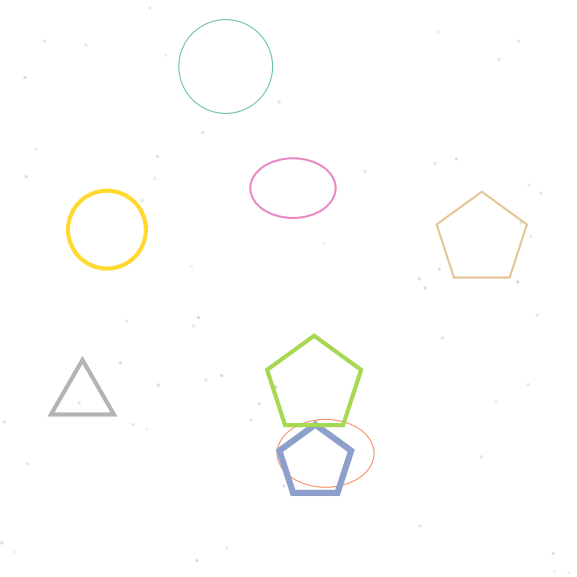[{"shape": "circle", "thickness": 0.5, "radius": 0.41, "center": [0.391, 0.884]}, {"shape": "oval", "thickness": 0.5, "radius": 0.42, "center": [0.564, 0.214]}, {"shape": "pentagon", "thickness": 3, "radius": 0.33, "center": [0.546, 0.199]}, {"shape": "oval", "thickness": 1, "radius": 0.37, "center": [0.507, 0.673]}, {"shape": "pentagon", "thickness": 2, "radius": 0.43, "center": [0.544, 0.332]}, {"shape": "circle", "thickness": 2, "radius": 0.34, "center": [0.185, 0.602]}, {"shape": "pentagon", "thickness": 1, "radius": 0.41, "center": [0.834, 0.585]}, {"shape": "triangle", "thickness": 2, "radius": 0.31, "center": [0.143, 0.313]}]